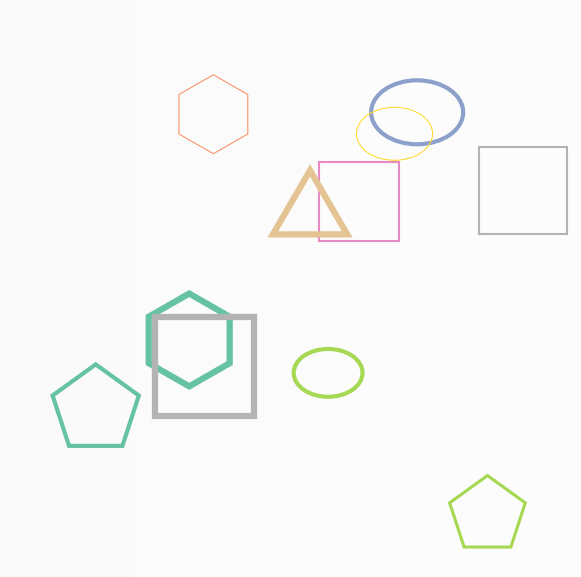[{"shape": "pentagon", "thickness": 2, "radius": 0.39, "center": [0.165, 0.29]}, {"shape": "hexagon", "thickness": 3, "radius": 0.4, "center": [0.326, 0.41]}, {"shape": "hexagon", "thickness": 0.5, "radius": 0.34, "center": [0.367, 0.801]}, {"shape": "oval", "thickness": 2, "radius": 0.4, "center": [0.718, 0.805]}, {"shape": "square", "thickness": 1, "radius": 0.34, "center": [0.617, 0.651]}, {"shape": "pentagon", "thickness": 1.5, "radius": 0.34, "center": [0.839, 0.107]}, {"shape": "oval", "thickness": 2, "radius": 0.3, "center": [0.564, 0.353]}, {"shape": "oval", "thickness": 0.5, "radius": 0.33, "center": [0.679, 0.767]}, {"shape": "triangle", "thickness": 3, "radius": 0.37, "center": [0.533, 0.63]}, {"shape": "square", "thickness": 3, "radius": 0.43, "center": [0.352, 0.364]}, {"shape": "square", "thickness": 1, "radius": 0.38, "center": [0.9, 0.67]}]